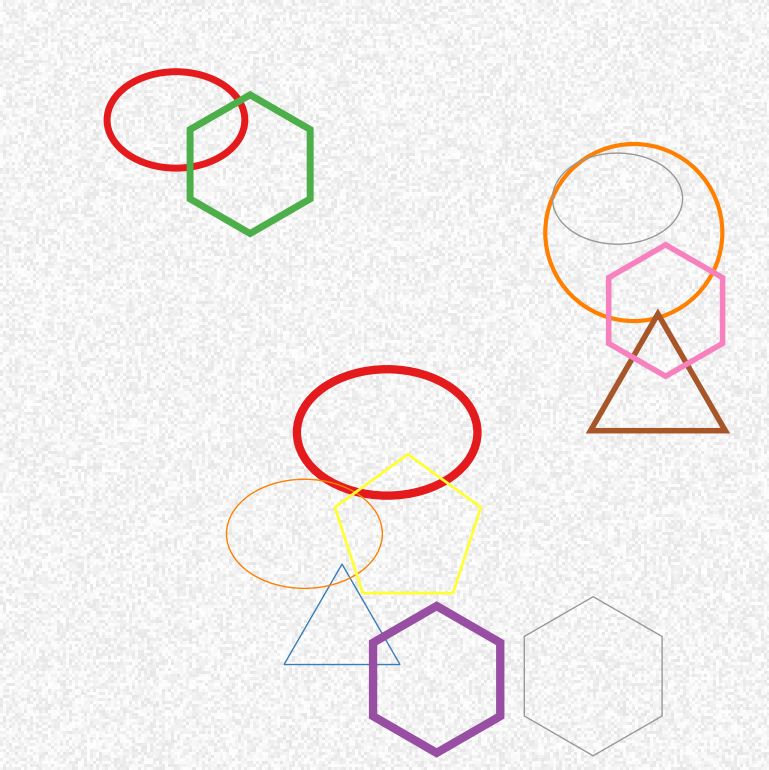[{"shape": "oval", "thickness": 2.5, "radius": 0.45, "center": [0.229, 0.844]}, {"shape": "oval", "thickness": 3, "radius": 0.59, "center": [0.503, 0.438]}, {"shape": "triangle", "thickness": 0.5, "radius": 0.43, "center": [0.444, 0.18]}, {"shape": "hexagon", "thickness": 2.5, "radius": 0.45, "center": [0.325, 0.787]}, {"shape": "hexagon", "thickness": 3, "radius": 0.48, "center": [0.567, 0.118]}, {"shape": "oval", "thickness": 0.5, "radius": 0.51, "center": [0.395, 0.307]}, {"shape": "circle", "thickness": 1.5, "radius": 0.57, "center": [0.823, 0.698]}, {"shape": "pentagon", "thickness": 1, "radius": 0.5, "center": [0.53, 0.31]}, {"shape": "triangle", "thickness": 2, "radius": 0.51, "center": [0.854, 0.491]}, {"shape": "hexagon", "thickness": 2, "radius": 0.43, "center": [0.864, 0.597]}, {"shape": "oval", "thickness": 0.5, "radius": 0.42, "center": [0.802, 0.742]}, {"shape": "hexagon", "thickness": 0.5, "radius": 0.52, "center": [0.77, 0.122]}]